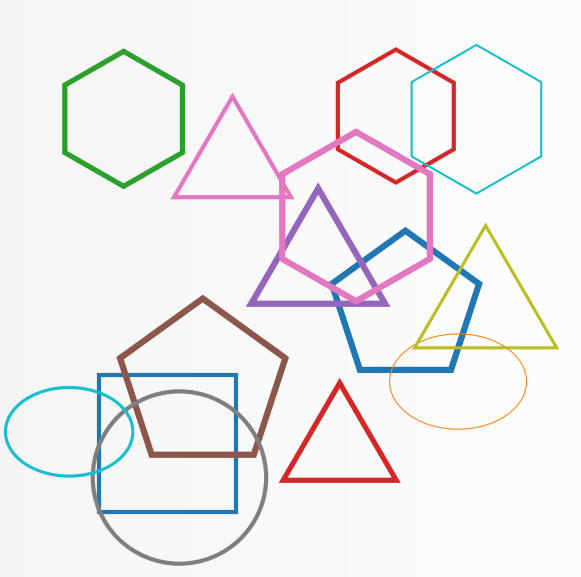[{"shape": "pentagon", "thickness": 3, "radius": 0.67, "center": [0.698, 0.466]}, {"shape": "square", "thickness": 2, "radius": 0.59, "center": [0.288, 0.231]}, {"shape": "oval", "thickness": 0.5, "radius": 0.59, "center": [0.788, 0.338]}, {"shape": "hexagon", "thickness": 2.5, "radius": 0.58, "center": [0.213, 0.793]}, {"shape": "triangle", "thickness": 2.5, "radius": 0.56, "center": [0.584, 0.224]}, {"shape": "hexagon", "thickness": 2, "radius": 0.58, "center": [0.681, 0.798]}, {"shape": "triangle", "thickness": 3, "radius": 0.67, "center": [0.547, 0.54]}, {"shape": "pentagon", "thickness": 3, "radius": 0.75, "center": [0.349, 0.333]}, {"shape": "hexagon", "thickness": 3, "radius": 0.73, "center": [0.613, 0.624]}, {"shape": "triangle", "thickness": 2, "radius": 0.58, "center": [0.4, 0.716]}, {"shape": "circle", "thickness": 2, "radius": 0.75, "center": [0.309, 0.172]}, {"shape": "triangle", "thickness": 1.5, "radius": 0.71, "center": [0.835, 0.467]}, {"shape": "oval", "thickness": 1.5, "radius": 0.55, "center": [0.119, 0.251]}, {"shape": "hexagon", "thickness": 1, "radius": 0.64, "center": [0.82, 0.793]}]